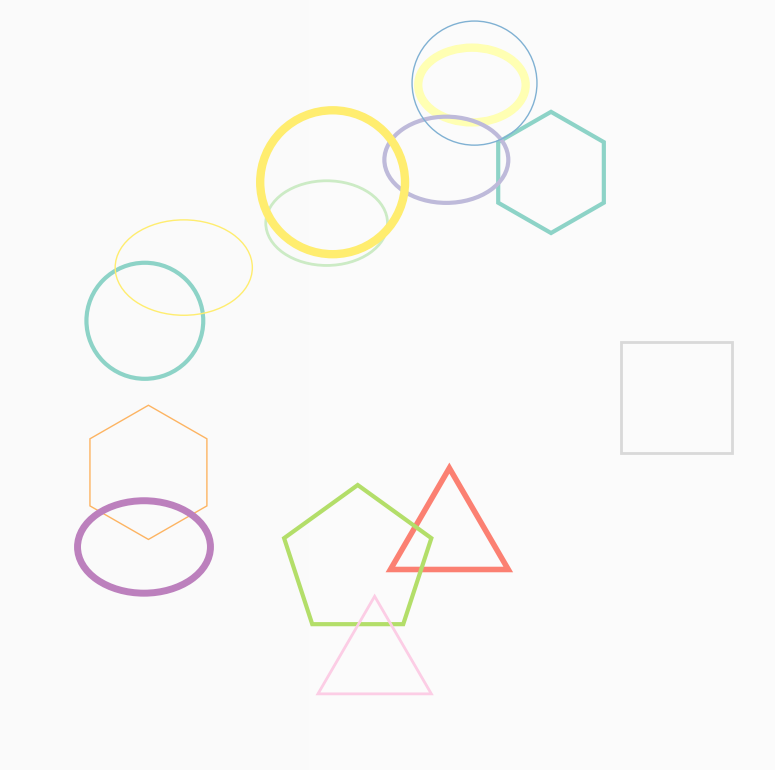[{"shape": "hexagon", "thickness": 1.5, "radius": 0.39, "center": [0.711, 0.776]}, {"shape": "circle", "thickness": 1.5, "radius": 0.38, "center": [0.187, 0.583]}, {"shape": "oval", "thickness": 3, "radius": 0.35, "center": [0.609, 0.89]}, {"shape": "oval", "thickness": 1.5, "radius": 0.4, "center": [0.576, 0.792]}, {"shape": "triangle", "thickness": 2, "radius": 0.44, "center": [0.58, 0.304]}, {"shape": "circle", "thickness": 0.5, "radius": 0.4, "center": [0.612, 0.892]}, {"shape": "hexagon", "thickness": 0.5, "radius": 0.44, "center": [0.192, 0.387]}, {"shape": "pentagon", "thickness": 1.5, "radius": 0.5, "center": [0.462, 0.27]}, {"shape": "triangle", "thickness": 1, "radius": 0.42, "center": [0.483, 0.141]}, {"shape": "square", "thickness": 1, "radius": 0.36, "center": [0.873, 0.484]}, {"shape": "oval", "thickness": 2.5, "radius": 0.43, "center": [0.186, 0.29]}, {"shape": "oval", "thickness": 1, "radius": 0.39, "center": [0.421, 0.71]}, {"shape": "circle", "thickness": 3, "radius": 0.47, "center": [0.429, 0.763]}, {"shape": "oval", "thickness": 0.5, "radius": 0.44, "center": [0.237, 0.653]}]